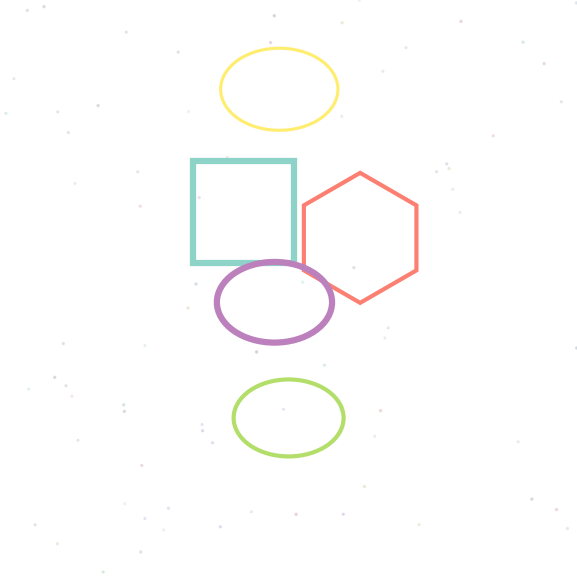[{"shape": "square", "thickness": 3, "radius": 0.44, "center": [0.422, 0.632]}, {"shape": "hexagon", "thickness": 2, "radius": 0.56, "center": [0.624, 0.587]}, {"shape": "oval", "thickness": 2, "radius": 0.48, "center": [0.5, 0.275]}, {"shape": "oval", "thickness": 3, "radius": 0.5, "center": [0.475, 0.476]}, {"shape": "oval", "thickness": 1.5, "radius": 0.51, "center": [0.484, 0.845]}]